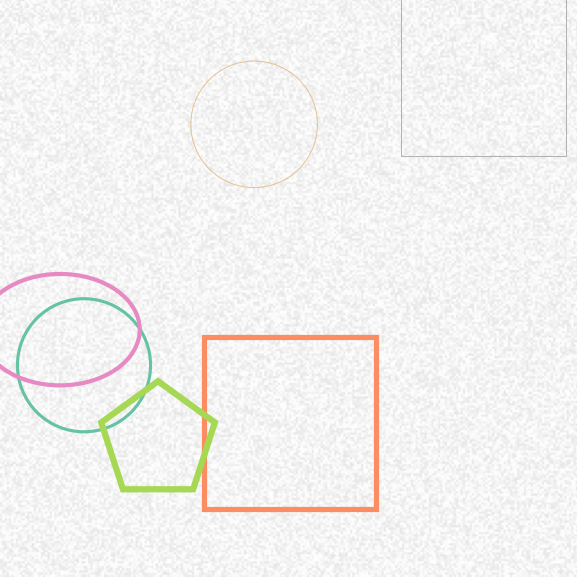[{"shape": "circle", "thickness": 1.5, "radius": 0.58, "center": [0.145, 0.367]}, {"shape": "square", "thickness": 2.5, "radius": 0.74, "center": [0.503, 0.266]}, {"shape": "oval", "thickness": 2, "radius": 0.69, "center": [0.104, 0.428]}, {"shape": "pentagon", "thickness": 3, "radius": 0.52, "center": [0.274, 0.236]}, {"shape": "circle", "thickness": 0.5, "radius": 0.55, "center": [0.44, 0.784]}, {"shape": "square", "thickness": 0.5, "radius": 0.71, "center": [0.837, 0.872]}]